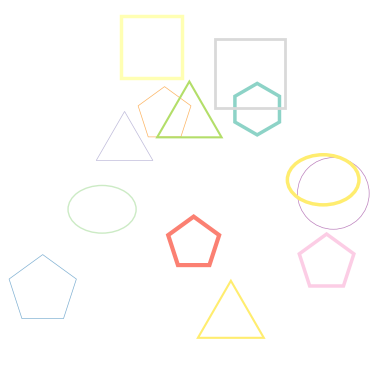[{"shape": "hexagon", "thickness": 2.5, "radius": 0.33, "center": [0.668, 0.716]}, {"shape": "square", "thickness": 2.5, "radius": 0.4, "center": [0.394, 0.878]}, {"shape": "triangle", "thickness": 0.5, "radius": 0.42, "center": [0.324, 0.626]}, {"shape": "pentagon", "thickness": 3, "radius": 0.35, "center": [0.503, 0.368]}, {"shape": "pentagon", "thickness": 0.5, "radius": 0.46, "center": [0.111, 0.247]}, {"shape": "pentagon", "thickness": 0.5, "radius": 0.36, "center": [0.427, 0.703]}, {"shape": "triangle", "thickness": 1.5, "radius": 0.48, "center": [0.492, 0.692]}, {"shape": "pentagon", "thickness": 2.5, "radius": 0.37, "center": [0.848, 0.318]}, {"shape": "square", "thickness": 2, "radius": 0.45, "center": [0.649, 0.809]}, {"shape": "circle", "thickness": 0.5, "radius": 0.47, "center": [0.866, 0.498]}, {"shape": "oval", "thickness": 1, "radius": 0.44, "center": [0.265, 0.456]}, {"shape": "triangle", "thickness": 1.5, "radius": 0.49, "center": [0.6, 0.172]}, {"shape": "oval", "thickness": 2.5, "radius": 0.46, "center": [0.839, 0.533]}]